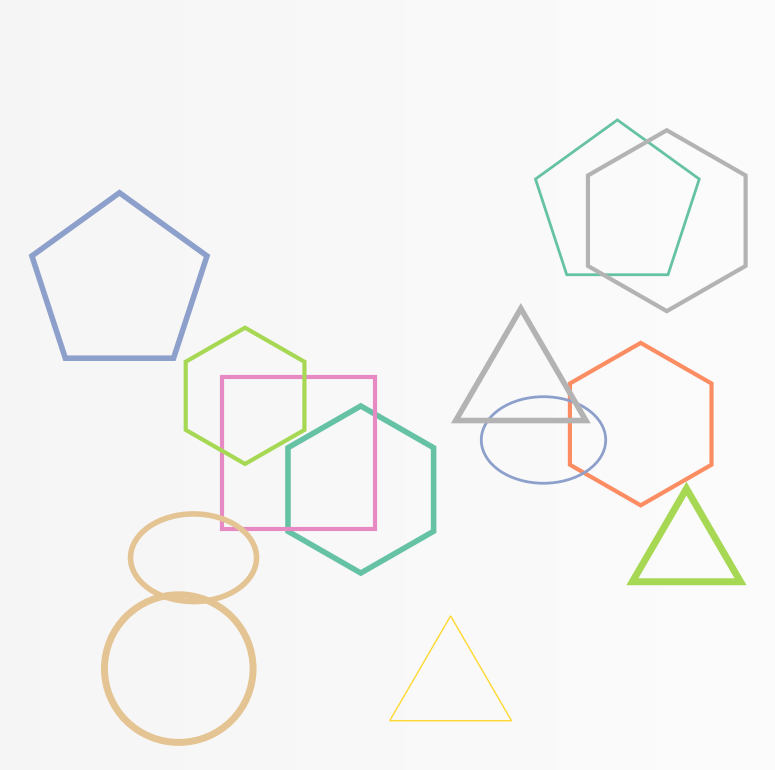[{"shape": "pentagon", "thickness": 1, "radius": 0.56, "center": [0.797, 0.733]}, {"shape": "hexagon", "thickness": 2, "radius": 0.54, "center": [0.466, 0.364]}, {"shape": "hexagon", "thickness": 1.5, "radius": 0.53, "center": [0.827, 0.449]}, {"shape": "pentagon", "thickness": 2, "radius": 0.59, "center": [0.154, 0.631]}, {"shape": "oval", "thickness": 1, "radius": 0.4, "center": [0.701, 0.429]}, {"shape": "square", "thickness": 1.5, "radius": 0.49, "center": [0.385, 0.411]}, {"shape": "hexagon", "thickness": 1.5, "radius": 0.44, "center": [0.316, 0.486]}, {"shape": "triangle", "thickness": 2.5, "radius": 0.4, "center": [0.886, 0.285]}, {"shape": "triangle", "thickness": 0.5, "radius": 0.45, "center": [0.581, 0.109]}, {"shape": "oval", "thickness": 2, "radius": 0.41, "center": [0.25, 0.276]}, {"shape": "circle", "thickness": 2.5, "radius": 0.48, "center": [0.231, 0.132]}, {"shape": "hexagon", "thickness": 1.5, "radius": 0.59, "center": [0.86, 0.713]}, {"shape": "triangle", "thickness": 2, "radius": 0.48, "center": [0.672, 0.502]}]